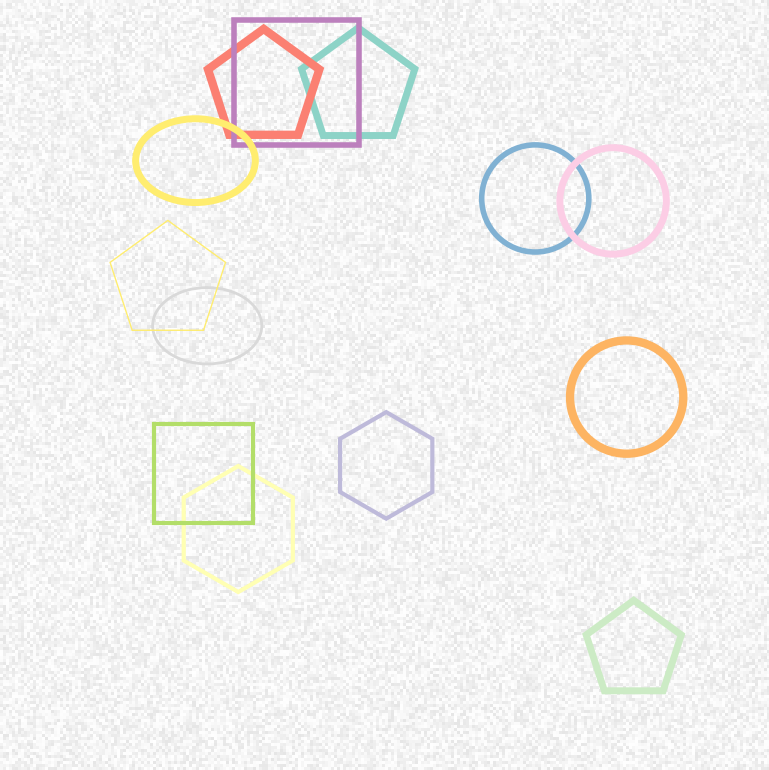[{"shape": "pentagon", "thickness": 2.5, "radius": 0.39, "center": [0.465, 0.887]}, {"shape": "hexagon", "thickness": 1.5, "radius": 0.41, "center": [0.309, 0.313]}, {"shape": "hexagon", "thickness": 1.5, "radius": 0.35, "center": [0.502, 0.396]}, {"shape": "pentagon", "thickness": 3, "radius": 0.38, "center": [0.342, 0.886]}, {"shape": "circle", "thickness": 2, "radius": 0.35, "center": [0.695, 0.742]}, {"shape": "circle", "thickness": 3, "radius": 0.37, "center": [0.814, 0.484]}, {"shape": "square", "thickness": 1.5, "radius": 0.32, "center": [0.264, 0.385]}, {"shape": "circle", "thickness": 2.5, "radius": 0.35, "center": [0.796, 0.739]}, {"shape": "oval", "thickness": 1, "radius": 0.35, "center": [0.269, 0.577]}, {"shape": "square", "thickness": 2, "radius": 0.41, "center": [0.385, 0.893]}, {"shape": "pentagon", "thickness": 2.5, "radius": 0.32, "center": [0.823, 0.155]}, {"shape": "pentagon", "thickness": 0.5, "radius": 0.39, "center": [0.218, 0.635]}, {"shape": "oval", "thickness": 2.5, "radius": 0.39, "center": [0.254, 0.791]}]